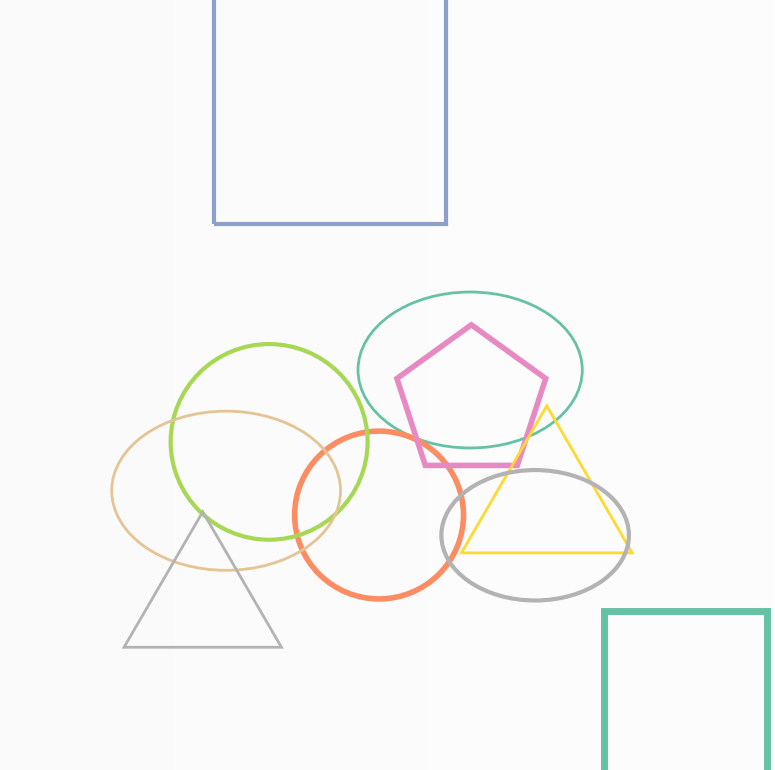[{"shape": "square", "thickness": 2.5, "radius": 0.53, "center": [0.884, 0.101]}, {"shape": "oval", "thickness": 1, "radius": 0.72, "center": [0.607, 0.519]}, {"shape": "circle", "thickness": 2, "radius": 0.54, "center": [0.489, 0.331]}, {"shape": "square", "thickness": 1.5, "radius": 0.75, "center": [0.426, 0.859]}, {"shape": "pentagon", "thickness": 2, "radius": 0.5, "center": [0.608, 0.477]}, {"shape": "circle", "thickness": 1.5, "radius": 0.64, "center": [0.347, 0.426]}, {"shape": "triangle", "thickness": 1, "radius": 0.64, "center": [0.706, 0.346]}, {"shape": "oval", "thickness": 1, "radius": 0.74, "center": [0.292, 0.363]}, {"shape": "oval", "thickness": 1.5, "radius": 0.6, "center": [0.691, 0.305]}, {"shape": "triangle", "thickness": 1, "radius": 0.59, "center": [0.262, 0.218]}]